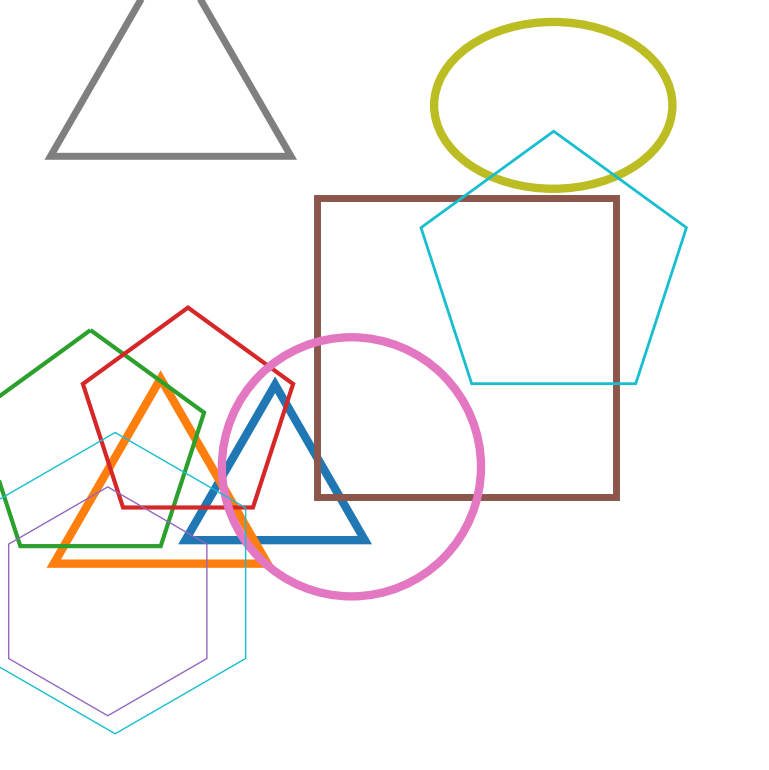[{"shape": "triangle", "thickness": 3, "radius": 0.67, "center": [0.357, 0.366]}, {"shape": "triangle", "thickness": 3, "radius": 0.8, "center": [0.209, 0.348]}, {"shape": "pentagon", "thickness": 1.5, "radius": 0.78, "center": [0.118, 0.416]}, {"shape": "pentagon", "thickness": 1.5, "radius": 0.72, "center": [0.244, 0.457]}, {"shape": "hexagon", "thickness": 0.5, "radius": 0.74, "center": [0.14, 0.219]}, {"shape": "square", "thickness": 2.5, "radius": 0.97, "center": [0.606, 0.549]}, {"shape": "circle", "thickness": 3, "radius": 0.84, "center": [0.456, 0.394]}, {"shape": "triangle", "thickness": 2.5, "radius": 0.9, "center": [0.222, 0.887]}, {"shape": "oval", "thickness": 3, "radius": 0.77, "center": [0.719, 0.863]}, {"shape": "hexagon", "thickness": 0.5, "radius": 0.98, "center": [0.15, 0.243]}, {"shape": "pentagon", "thickness": 1, "radius": 0.91, "center": [0.719, 0.648]}]